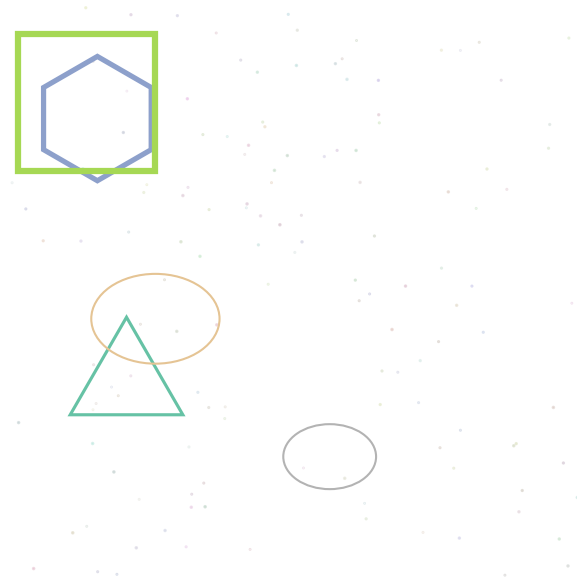[{"shape": "triangle", "thickness": 1.5, "radius": 0.56, "center": [0.219, 0.337]}, {"shape": "hexagon", "thickness": 2.5, "radius": 0.54, "center": [0.169, 0.794]}, {"shape": "square", "thickness": 3, "radius": 0.59, "center": [0.149, 0.822]}, {"shape": "oval", "thickness": 1, "radius": 0.56, "center": [0.269, 0.447]}, {"shape": "oval", "thickness": 1, "radius": 0.4, "center": [0.571, 0.208]}]